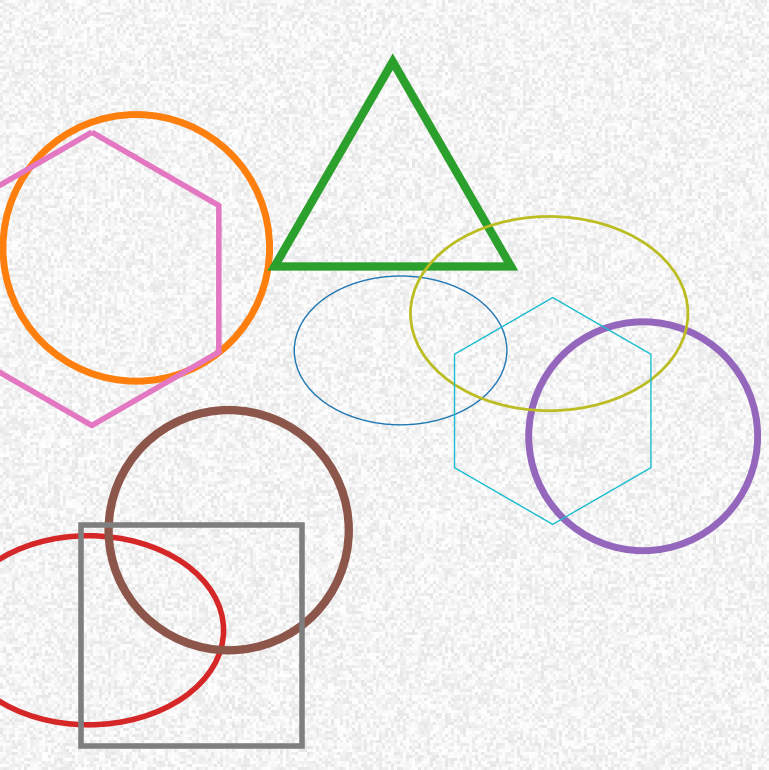[{"shape": "oval", "thickness": 0.5, "radius": 0.69, "center": [0.52, 0.545]}, {"shape": "circle", "thickness": 2.5, "radius": 0.87, "center": [0.177, 0.678]}, {"shape": "triangle", "thickness": 3, "radius": 0.89, "center": [0.51, 0.743]}, {"shape": "oval", "thickness": 2, "radius": 0.88, "center": [0.115, 0.181]}, {"shape": "circle", "thickness": 2.5, "radius": 0.74, "center": [0.835, 0.433]}, {"shape": "circle", "thickness": 3, "radius": 0.78, "center": [0.297, 0.311]}, {"shape": "hexagon", "thickness": 2, "radius": 0.95, "center": [0.119, 0.638]}, {"shape": "square", "thickness": 2, "radius": 0.72, "center": [0.249, 0.174]}, {"shape": "oval", "thickness": 1, "radius": 0.9, "center": [0.713, 0.593]}, {"shape": "hexagon", "thickness": 0.5, "radius": 0.74, "center": [0.718, 0.466]}]